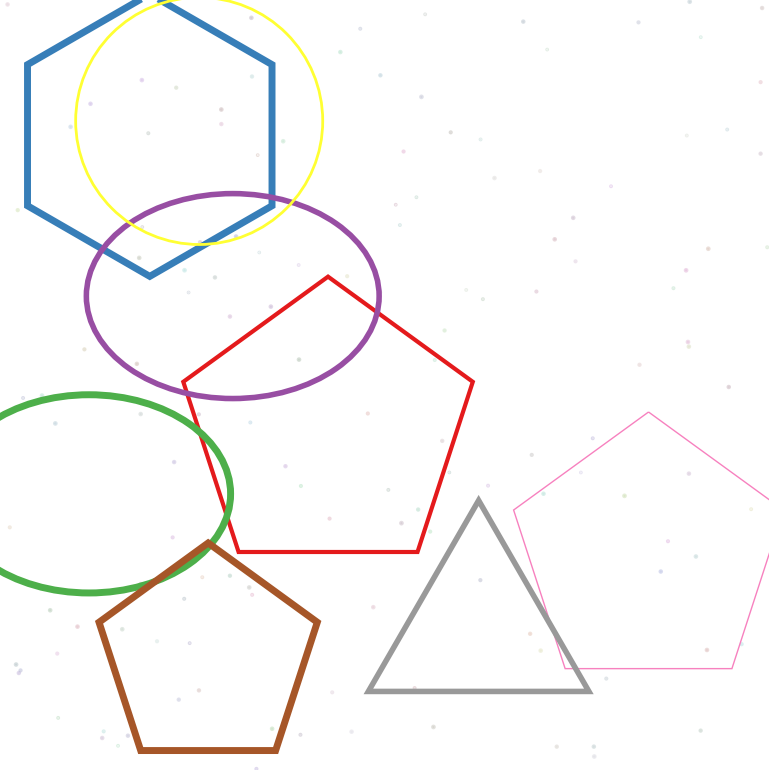[{"shape": "pentagon", "thickness": 1.5, "radius": 0.99, "center": [0.426, 0.443]}, {"shape": "hexagon", "thickness": 2.5, "radius": 0.92, "center": [0.195, 0.824]}, {"shape": "oval", "thickness": 2.5, "radius": 0.92, "center": [0.116, 0.359]}, {"shape": "oval", "thickness": 2, "radius": 0.95, "center": [0.302, 0.615]}, {"shape": "circle", "thickness": 1, "radius": 0.8, "center": [0.259, 0.843]}, {"shape": "pentagon", "thickness": 2.5, "radius": 0.75, "center": [0.27, 0.146]}, {"shape": "pentagon", "thickness": 0.5, "radius": 0.92, "center": [0.842, 0.281]}, {"shape": "triangle", "thickness": 2, "radius": 0.83, "center": [0.622, 0.185]}]